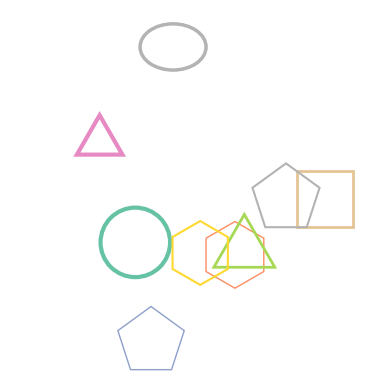[{"shape": "circle", "thickness": 3, "radius": 0.45, "center": [0.351, 0.37]}, {"shape": "hexagon", "thickness": 1, "radius": 0.43, "center": [0.61, 0.338]}, {"shape": "pentagon", "thickness": 1, "radius": 0.45, "center": [0.392, 0.113]}, {"shape": "triangle", "thickness": 3, "radius": 0.34, "center": [0.259, 0.632]}, {"shape": "triangle", "thickness": 2, "radius": 0.46, "center": [0.635, 0.352]}, {"shape": "hexagon", "thickness": 1.5, "radius": 0.41, "center": [0.52, 0.343]}, {"shape": "square", "thickness": 2, "radius": 0.36, "center": [0.844, 0.482]}, {"shape": "pentagon", "thickness": 1.5, "radius": 0.46, "center": [0.743, 0.484]}, {"shape": "oval", "thickness": 2.5, "radius": 0.43, "center": [0.449, 0.878]}]